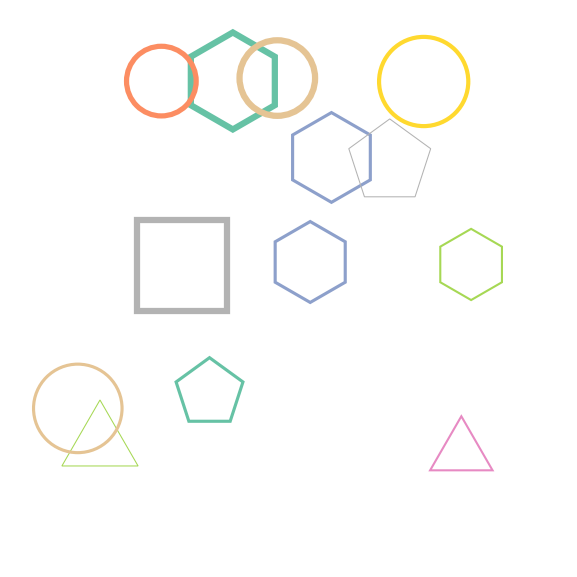[{"shape": "hexagon", "thickness": 3, "radius": 0.42, "center": [0.403, 0.859]}, {"shape": "pentagon", "thickness": 1.5, "radius": 0.3, "center": [0.363, 0.319]}, {"shape": "circle", "thickness": 2.5, "radius": 0.3, "center": [0.279, 0.859]}, {"shape": "hexagon", "thickness": 1.5, "radius": 0.35, "center": [0.537, 0.545]}, {"shape": "hexagon", "thickness": 1.5, "radius": 0.39, "center": [0.574, 0.727]}, {"shape": "triangle", "thickness": 1, "radius": 0.31, "center": [0.799, 0.216]}, {"shape": "hexagon", "thickness": 1, "radius": 0.31, "center": [0.816, 0.541]}, {"shape": "triangle", "thickness": 0.5, "radius": 0.38, "center": [0.173, 0.23]}, {"shape": "circle", "thickness": 2, "radius": 0.39, "center": [0.734, 0.858]}, {"shape": "circle", "thickness": 3, "radius": 0.33, "center": [0.48, 0.864]}, {"shape": "circle", "thickness": 1.5, "radius": 0.38, "center": [0.135, 0.292]}, {"shape": "square", "thickness": 3, "radius": 0.39, "center": [0.316, 0.539]}, {"shape": "pentagon", "thickness": 0.5, "radius": 0.37, "center": [0.675, 0.719]}]